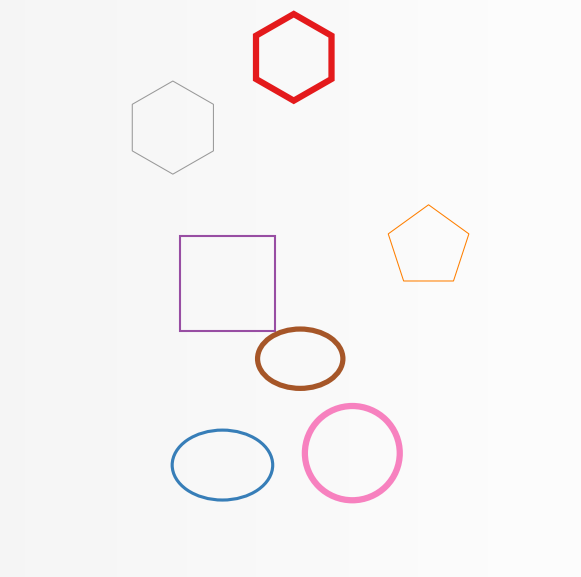[{"shape": "hexagon", "thickness": 3, "radius": 0.37, "center": [0.505, 0.9]}, {"shape": "oval", "thickness": 1.5, "radius": 0.43, "center": [0.383, 0.194]}, {"shape": "square", "thickness": 1, "radius": 0.41, "center": [0.391, 0.508]}, {"shape": "pentagon", "thickness": 0.5, "radius": 0.36, "center": [0.737, 0.572]}, {"shape": "oval", "thickness": 2.5, "radius": 0.37, "center": [0.517, 0.378]}, {"shape": "circle", "thickness": 3, "radius": 0.41, "center": [0.606, 0.214]}, {"shape": "hexagon", "thickness": 0.5, "radius": 0.4, "center": [0.297, 0.778]}]